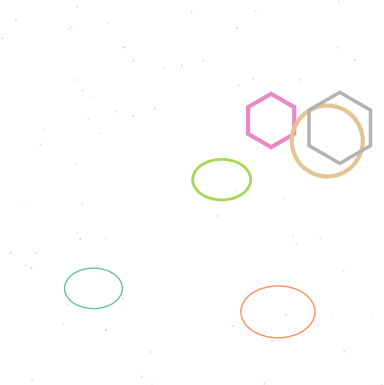[{"shape": "oval", "thickness": 1, "radius": 0.38, "center": [0.243, 0.251]}, {"shape": "oval", "thickness": 1, "radius": 0.48, "center": [0.722, 0.19]}, {"shape": "hexagon", "thickness": 3, "radius": 0.35, "center": [0.704, 0.687]}, {"shape": "oval", "thickness": 2, "radius": 0.38, "center": [0.576, 0.533]}, {"shape": "circle", "thickness": 3, "radius": 0.46, "center": [0.85, 0.634]}, {"shape": "hexagon", "thickness": 2.5, "radius": 0.46, "center": [0.882, 0.668]}]